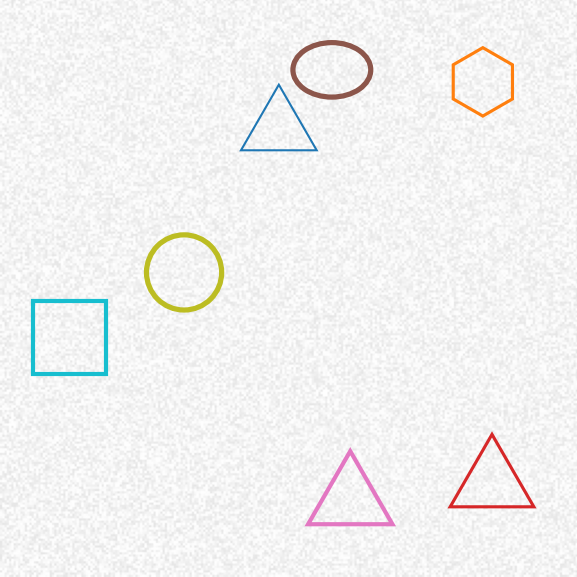[{"shape": "triangle", "thickness": 1, "radius": 0.38, "center": [0.483, 0.777]}, {"shape": "hexagon", "thickness": 1.5, "radius": 0.3, "center": [0.836, 0.857]}, {"shape": "triangle", "thickness": 1.5, "radius": 0.42, "center": [0.852, 0.163]}, {"shape": "oval", "thickness": 2.5, "radius": 0.34, "center": [0.575, 0.878]}, {"shape": "triangle", "thickness": 2, "radius": 0.42, "center": [0.607, 0.134]}, {"shape": "circle", "thickness": 2.5, "radius": 0.33, "center": [0.319, 0.527]}, {"shape": "square", "thickness": 2, "radius": 0.32, "center": [0.12, 0.415]}]